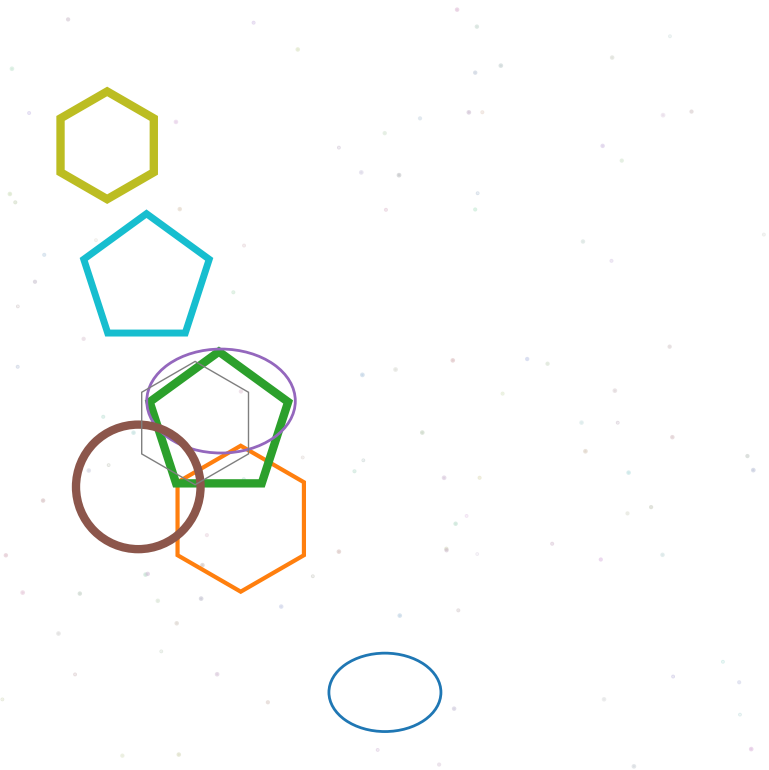[{"shape": "oval", "thickness": 1, "radius": 0.36, "center": [0.5, 0.101]}, {"shape": "hexagon", "thickness": 1.5, "radius": 0.47, "center": [0.313, 0.326]}, {"shape": "pentagon", "thickness": 3, "radius": 0.47, "center": [0.284, 0.449]}, {"shape": "oval", "thickness": 1, "radius": 0.48, "center": [0.287, 0.479]}, {"shape": "circle", "thickness": 3, "radius": 0.4, "center": [0.18, 0.368]}, {"shape": "hexagon", "thickness": 0.5, "radius": 0.4, "center": [0.253, 0.451]}, {"shape": "hexagon", "thickness": 3, "radius": 0.35, "center": [0.139, 0.811]}, {"shape": "pentagon", "thickness": 2.5, "radius": 0.43, "center": [0.19, 0.637]}]